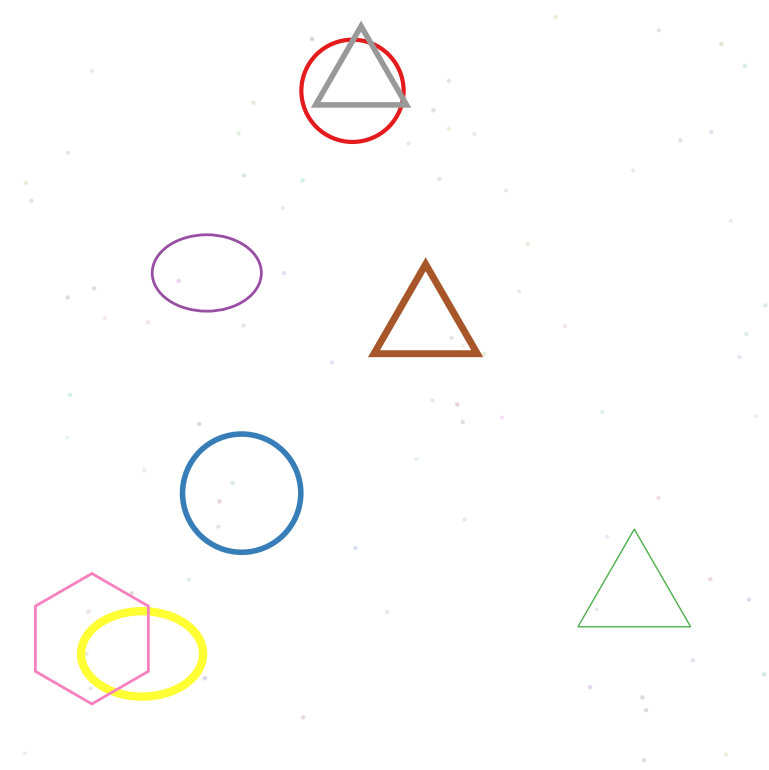[{"shape": "circle", "thickness": 1.5, "radius": 0.33, "center": [0.458, 0.882]}, {"shape": "circle", "thickness": 2, "radius": 0.38, "center": [0.314, 0.36]}, {"shape": "triangle", "thickness": 0.5, "radius": 0.42, "center": [0.824, 0.228]}, {"shape": "oval", "thickness": 1, "radius": 0.35, "center": [0.269, 0.645]}, {"shape": "oval", "thickness": 3, "radius": 0.4, "center": [0.184, 0.151]}, {"shape": "triangle", "thickness": 2.5, "radius": 0.39, "center": [0.553, 0.579]}, {"shape": "hexagon", "thickness": 1, "radius": 0.42, "center": [0.119, 0.17]}, {"shape": "triangle", "thickness": 2, "radius": 0.34, "center": [0.469, 0.898]}]